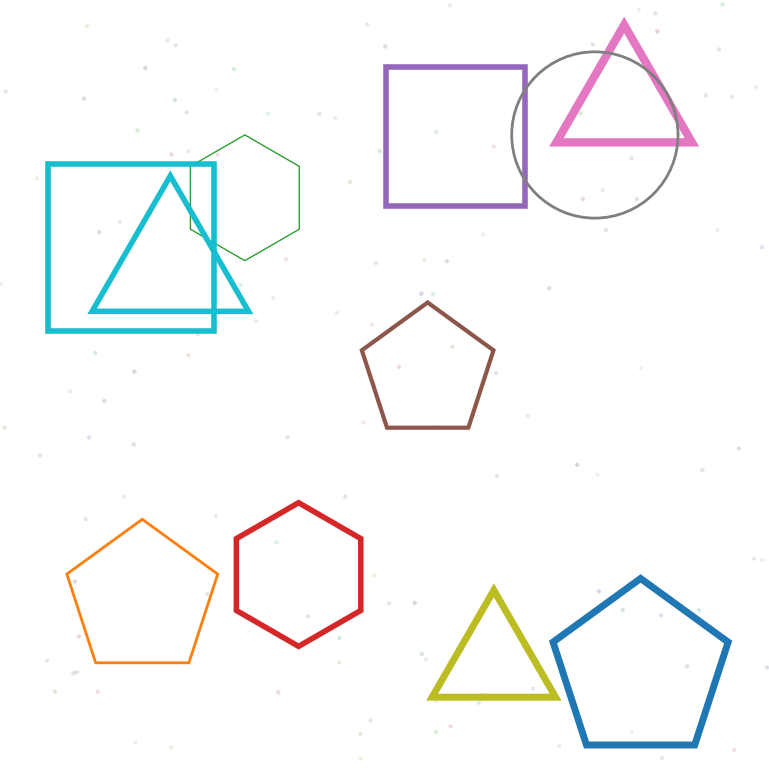[{"shape": "pentagon", "thickness": 2.5, "radius": 0.6, "center": [0.832, 0.129]}, {"shape": "pentagon", "thickness": 1, "radius": 0.52, "center": [0.185, 0.223]}, {"shape": "hexagon", "thickness": 0.5, "radius": 0.41, "center": [0.318, 0.743]}, {"shape": "hexagon", "thickness": 2, "radius": 0.47, "center": [0.388, 0.254]}, {"shape": "square", "thickness": 2, "radius": 0.45, "center": [0.591, 0.823]}, {"shape": "pentagon", "thickness": 1.5, "radius": 0.45, "center": [0.555, 0.517]}, {"shape": "triangle", "thickness": 3, "radius": 0.51, "center": [0.811, 0.866]}, {"shape": "circle", "thickness": 1, "radius": 0.54, "center": [0.773, 0.825]}, {"shape": "triangle", "thickness": 2.5, "radius": 0.46, "center": [0.641, 0.141]}, {"shape": "triangle", "thickness": 2, "radius": 0.59, "center": [0.221, 0.654]}, {"shape": "square", "thickness": 2, "radius": 0.54, "center": [0.17, 0.678]}]